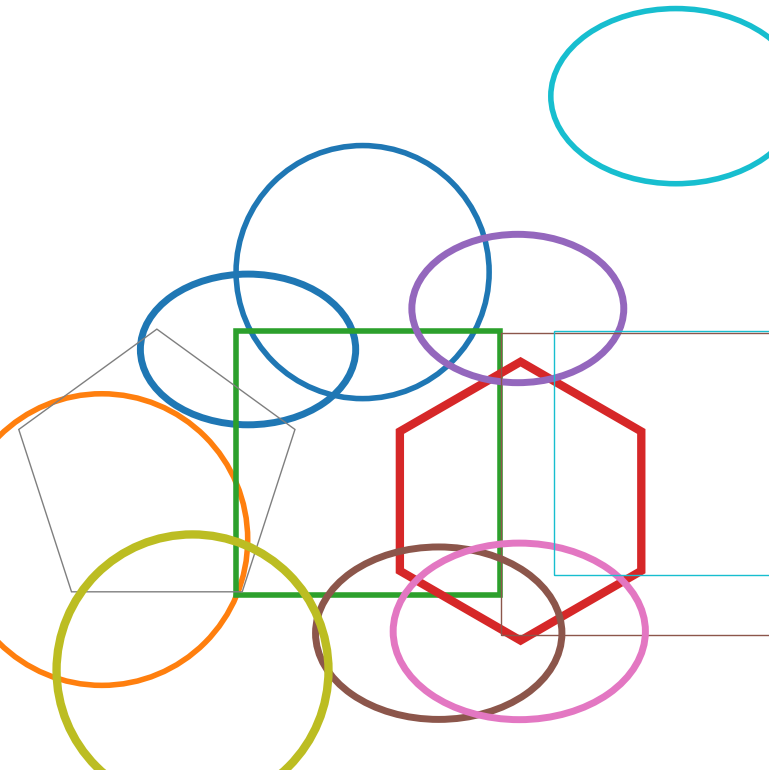[{"shape": "circle", "thickness": 2, "radius": 0.82, "center": [0.471, 0.647]}, {"shape": "oval", "thickness": 2.5, "radius": 0.7, "center": [0.322, 0.546]}, {"shape": "circle", "thickness": 2, "radius": 0.95, "center": [0.132, 0.299]}, {"shape": "square", "thickness": 2, "radius": 0.86, "center": [0.478, 0.398]}, {"shape": "hexagon", "thickness": 3, "radius": 0.91, "center": [0.676, 0.349]}, {"shape": "oval", "thickness": 2.5, "radius": 0.69, "center": [0.672, 0.599]}, {"shape": "square", "thickness": 0.5, "radius": 0.98, "center": [0.847, 0.371]}, {"shape": "oval", "thickness": 2.5, "radius": 0.8, "center": [0.57, 0.178]}, {"shape": "oval", "thickness": 2.5, "radius": 0.82, "center": [0.674, 0.18]}, {"shape": "pentagon", "thickness": 0.5, "radius": 0.94, "center": [0.204, 0.384]}, {"shape": "circle", "thickness": 3, "radius": 0.88, "center": [0.25, 0.129]}, {"shape": "oval", "thickness": 2, "radius": 0.81, "center": [0.878, 0.875]}, {"shape": "square", "thickness": 0.5, "radius": 0.79, "center": [0.878, 0.412]}]